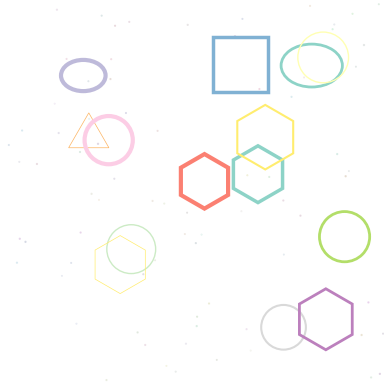[{"shape": "oval", "thickness": 2, "radius": 0.4, "center": [0.81, 0.83]}, {"shape": "hexagon", "thickness": 2.5, "radius": 0.37, "center": [0.67, 0.548]}, {"shape": "circle", "thickness": 1, "radius": 0.33, "center": [0.839, 0.851]}, {"shape": "oval", "thickness": 3, "radius": 0.29, "center": [0.216, 0.804]}, {"shape": "hexagon", "thickness": 3, "radius": 0.35, "center": [0.531, 0.529]}, {"shape": "square", "thickness": 2.5, "radius": 0.35, "center": [0.624, 0.833]}, {"shape": "triangle", "thickness": 0.5, "radius": 0.3, "center": [0.231, 0.646]}, {"shape": "circle", "thickness": 2, "radius": 0.33, "center": [0.895, 0.385]}, {"shape": "circle", "thickness": 3, "radius": 0.31, "center": [0.282, 0.636]}, {"shape": "circle", "thickness": 1.5, "radius": 0.29, "center": [0.736, 0.15]}, {"shape": "hexagon", "thickness": 2, "radius": 0.4, "center": [0.846, 0.171]}, {"shape": "circle", "thickness": 1, "radius": 0.32, "center": [0.341, 0.353]}, {"shape": "hexagon", "thickness": 1.5, "radius": 0.42, "center": [0.689, 0.644]}, {"shape": "hexagon", "thickness": 0.5, "radius": 0.38, "center": [0.312, 0.313]}]